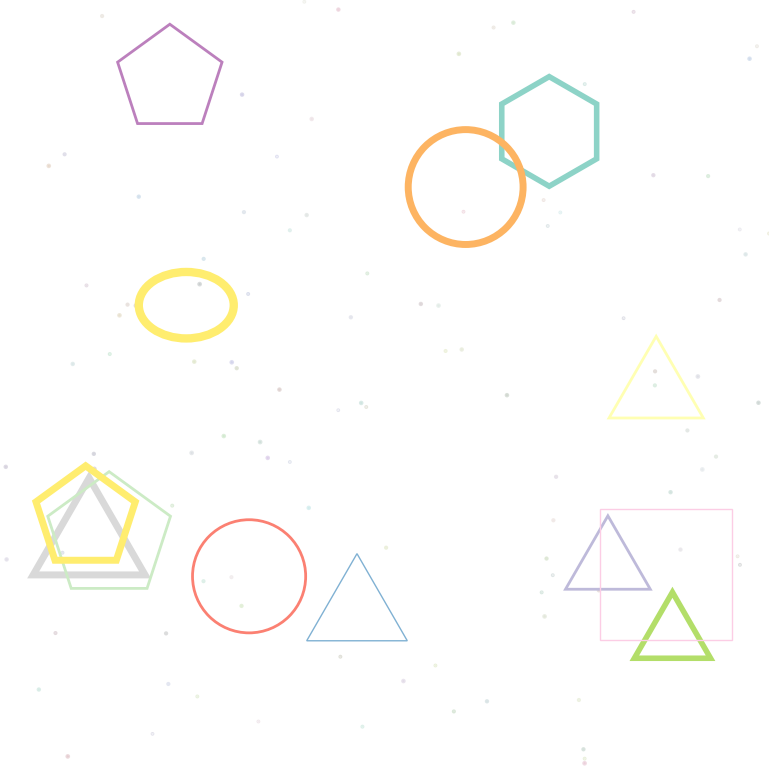[{"shape": "hexagon", "thickness": 2, "radius": 0.36, "center": [0.713, 0.829]}, {"shape": "triangle", "thickness": 1, "radius": 0.35, "center": [0.852, 0.492]}, {"shape": "triangle", "thickness": 1, "radius": 0.32, "center": [0.789, 0.267]}, {"shape": "circle", "thickness": 1, "radius": 0.37, "center": [0.324, 0.252]}, {"shape": "triangle", "thickness": 0.5, "radius": 0.38, "center": [0.464, 0.206]}, {"shape": "circle", "thickness": 2.5, "radius": 0.37, "center": [0.605, 0.757]}, {"shape": "triangle", "thickness": 2, "radius": 0.29, "center": [0.873, 0.174]}, {"shape": "square", "thickness": 0.5, "radius": 0.43, "center": [0.865, 0.254]}, {"shape": "triangle", "thickness": 2.5, "radius": 0.42, "center": [0.116, 0.295]}, {"shape": "pentagon", "thickness": 1, "radius": 0.36, "center": [0.221, 0.897]}, {"shape": "pentagon", "thickness": 1, "radius": 0.42, "center": [0.142, 0.304]}, {"shape": "pentagon", "thickness": 2.5, "radius": 0.34, "center": [0.111, 0.327]}, {"shape": "oval", "thickness": 3, "radius": 0.31, "center": [0.242, 0.604]}]